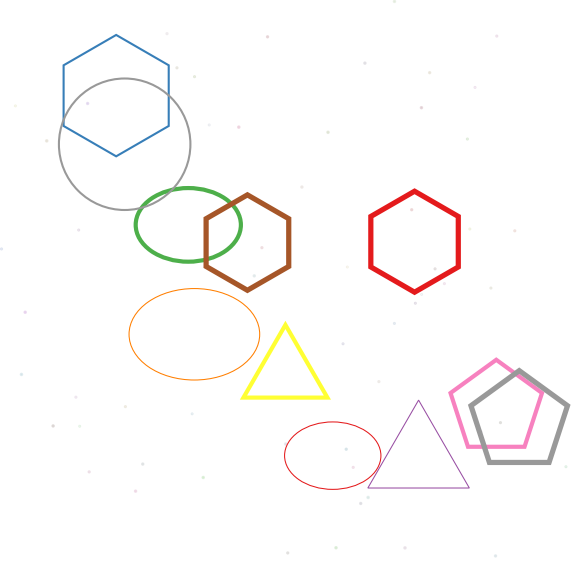[{"shape": "hexagon", "thickness": 2.5, "radius": 0.44, "center": [0.718, 0.581]}, {"shape": "oval", "thickness": 0.5, "radius": 0.42, "center": [0.576, 0.21]}, {"shape": "hexagon", "thickness": 1, "radius": 0.53, "center": [0.201, 0.834]}, {"shape": "oval", "thickness": 2, "radius": 0.46, "center": [0.326, 0.61]}, {"shape": "triangle", "thickness": 0.5, "radius": 0.51, "center": [0.725, 0.205]}, {"shape": "oval", "thickness": 0.5, "radius": 0.57, "center": [0.337, 0.42]}, {"shape": "triangle", "thickness": 2, "radius": 0.42, "center": [0.494, 0.353]}, {"shape": "hexagon", "thickness": 2.5, "radius": 0.41, "center": [0.428, 0.579]}, {"shape": "pentagon", "thickness": 2, "radius": 0.42, "center": [0.859, 0.293]}, {"shape": "circle", "thickness": 1, "radius": 0.57, "center": [0.216, 0.749]}, {"shape": "pentagon", "thickness": 2.5, "radius": 0.44, "center": [0.899, 0.269]}]